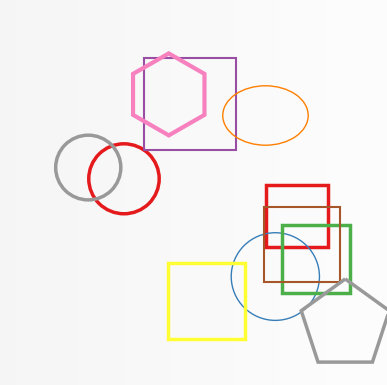[{"shape": "circle", "thickness": 2.5, "radius": 0.45, "center": [0.32, 0.536]}, {"shape": "square", "thickness": 2.5, "radius": 0.4, "center": [0.767, 0.44]}, {"shape": "circle", "thickness": 1, "radius": 0.57, "center": [0.711, 0.282]}, {"shape": "square", "thickness": 2.5, "radius": 0.44, "center": [0.816, 0.328]}, {"shape": "square", "thickness": 1.5, "radius": 0.59, "center": [0.49, 0.73]}, {"shape": "oval", "thickness": 1, "radius": 0.55, "center": [0.685, 0.7]}, {"shape": "square", "thickness": 2.5, "radius": 0.49, "center": [0.533, 0.218]}, {"shape": "square", "thickness": 1.5, "radius": 0.49, "center": [0.779, 0.364]}, {"shape": "hexagon", "thickness": 3, "radius": 0.53, "center": [0.436, 0.755]}, {"shape": "pentagon", "thickness": 2.5, "radius": 0.6, "center": [0.891, 0.156]}, {"shape": "circle", "thickness": 2.5, "radius": 0.42, "center": [0.228, 0.565]}]